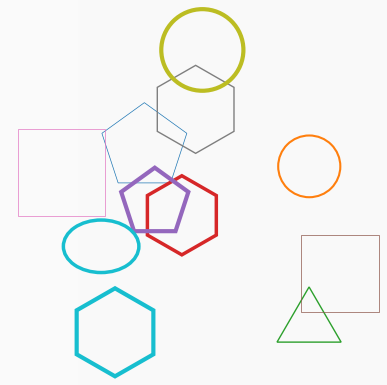[{"shape": "pentagon", "thickness": 0.5, "radius": 0.58, "center": [0.373, 0.618]}, {"shape": "circle", "thickness": 1.5, "radius": 0.4, "center": [0.798, 0.568]}, {"shape": "triangle", "thickness": 1, "radius": 0.48, "center": [0.798, 0.159]}, {"shape": "hexagon", "thickness": 2.5, "radius": 0.51, "center": [0.469, 0.441]}, {"shape": "pentagon", "thickness": 3, "radius": 0.46, "center": [0.399, 0.473]}, {"shape": "square", "thickness": 0.5, "radius": 0.5, "center": [0.877, 0.29]}, {"shape": "square", "thickness": 0.5, "radius": 0.56, "center": [0.159, 0.552]}, {"shape": "hexagon", "thickness": 1, "radius": 0.57, "center": [0.505, 0.716]}, {"shape": "circle", "thickness": 3, "radius": 0.53, "center": [0.522, 0.87]}, {"shape": "oval", "thickness": 2.5, "radius": 0.49, "center": [0.261, 0.36]}, {"shape": "hexagon", "thickness": 3, "radius": 0.57, "center": [0.297, 0.137]}]